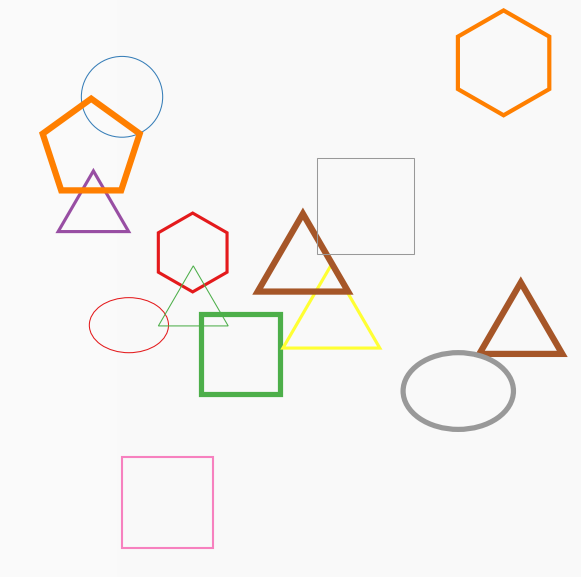[{"shape": "hexagon", "thickness": 1.5, "radius": 0.34, "center": [0.332, 0.562]}, {"shape": "oval", "thickness": 0.5, "radius": 0.34, "center": [0.222, 0.436]}, {"shape": "circle", "thickness": 0.5, "radius": 0.35, "center": [0.21, 0.831]}, {"shape": "square", "thickness": 2.5, "radius": 0.34, "center": [0.414, 0.386]}, {"shape": "triangle", "thickness": 0.5, "radius": 0.35, "center": [0.333, 0.469]}, {"shape": "triangle", "thickness": 1.5, "radius": 0.35, "center": [0.161, 0.633]}, {"shape": "hexagon", "thickness": 2, "radius": 0.45, "center": [0.866, 0.89]}, {"shape": "pentagon", "thickness": 3, "radius": 0.44, "center": [0.157, 0.74]}, {"shape": "triangle", "thickness": 1.5, "radius": 0.48, "center": [0.57, 0.445]}, {"shape": "triangle", "thickness": 3, "radius": 0.45, "center": [0.521, 0.539]}, {"shape": "triangle", "thickness": 3, "radius": 0.41, "center": [0.896, 0.427]}, {"shape": "square", "thickness": 1, "radius": 0.39, "center": [0.288, 0.129]}, {"shape": "oval", "thickness": 2.5, "radius": 0.47, "center": [0.788, 0.322]}, {"shape": "square", "thickness": 0.5, "radius": 0.42, "center": [0.629, 0.642]}]